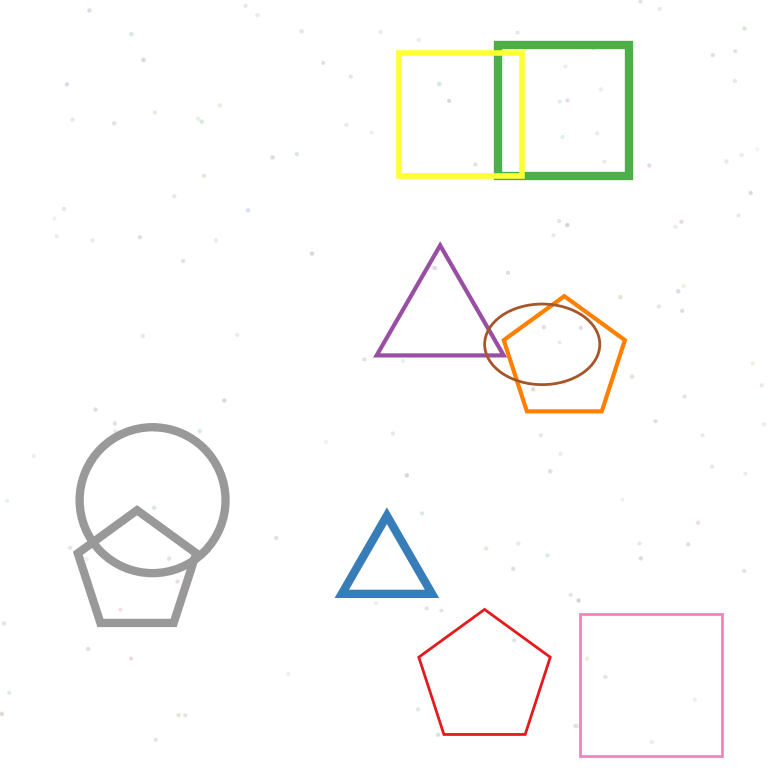[{"shape": "pentagon", "thickness": 1, "radius": 0.45, "center": [0.629, 0.119]}, {"shape": "triangle", "thickness": 3, "radius": 0.34, "center": [0.502, 0.263]}, {"shape": "square", "thickness": 3, "radius": 0.42, "center": [0.731, 0.856]}, {"shape": "triangle", "thickness": 1.5, "radius": 0.48, "center": [0.572, 0.586]}, {"shape": "pentagon", "thickness": 1.5, "radius": 0.41, "center": [0.733, 0.533]}, {"shape": "square", "thickness": 2, "radius": 0.4, "center": [0.599, 0.851]}, {"shape": "oval", "thickness": 1, "radius": 0.37, "center": [0.704, 0.553]}, {"shape": "square", "thickness": 1, "radius": 0.46, "center": [0.845, 0.11]}, {"shape": "pentagon", "thickness": 3, "radius": 0.4, "center": [0.178, 0.256]}, {"shape": "circle", "thickness": 3, "radius": 0.47, "center": [0.198, 0.35]}]